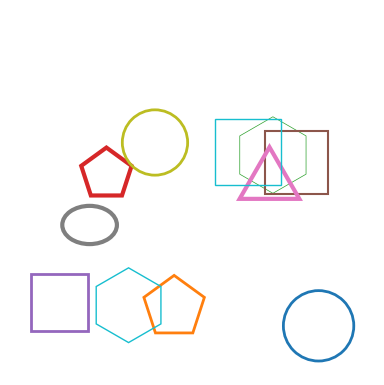[{"shape": "circle", "thickness": 2, "radius": 0.46, "center": [0.827, 0.154]}, {"shape": "pentagon", "thickness": 2, "radius": 0.41, "center": [0.452, 0.202]}, {"shape": "hexagon", "thickness": 0.5, "radius": 0.5, "center": [0.709, 0.597]}, {"shape": "pentagon", "thickness": 3, "radius": 0.34, "center": [0.276, 0.548]}, {"shape": "square", "thickness": 2, "radius": 0.37, "center": [0.154, 0.214]}, {"shape": "square", "thickness": 1.5, "radius": 0.41, "center": [0.77, 0.578]}, {"shape": "triangle", "thickness": 3, "radius": 0.45, "center": [0.7, 0.528]}, {"shape": "oval", "thickness": 3, "radius": 0.35, "center": [0.233, 0.416]}, {"shape": "circle", "thickness": 2, "radius": 0.42, "center": [0.403, 0.63]}, {"shape": "square", "thickness": 1, "radius": 0.43, "center": [0.643, 0.606]}, {"shape": "hexagon", "thickness": 1, "radius": 0.49, "center": [0.334, 0.207]}]